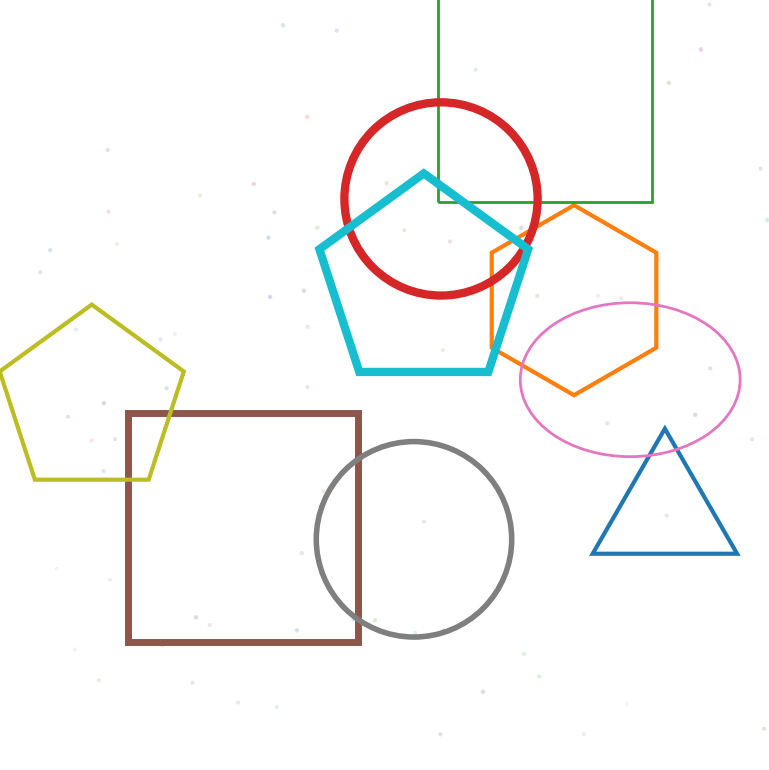[{"shape": "triangle", "thickness": 1.5, "radius": 0.54, "center": [0.863, 0.335]}, {"shape": "hexagon", "thickness": 1.5, "radius": 0.62, "center": [0.745, 0.61]}, {"shape": "square", "thickness": 1, "radius": 0.69, "center": [0.707, 0.877]}, {"shape": "circle", "thickness": 3, "radius": 0.63, "center": [0.573, 0.742]}, {"shape": "square", "thickness": 2.5, "radius": 0.75, "center": [0.316, 0.315]}, {"shape": "oval", "thickness": 1, "radius": 0.71, "center": [0.818, 0.507]}, {"shape": "circle", "thickness": 2, "radius": 0.63, "center": [0.538, 0.3]}, {"shape": "pentagon", "thickness": 1.5, "radius": 0.63, "center": [0.119, 0.479]}, {"shape": "pentagon", "thickness": 3, "radius": 0.71, "center": [0.55, 0.632]}]